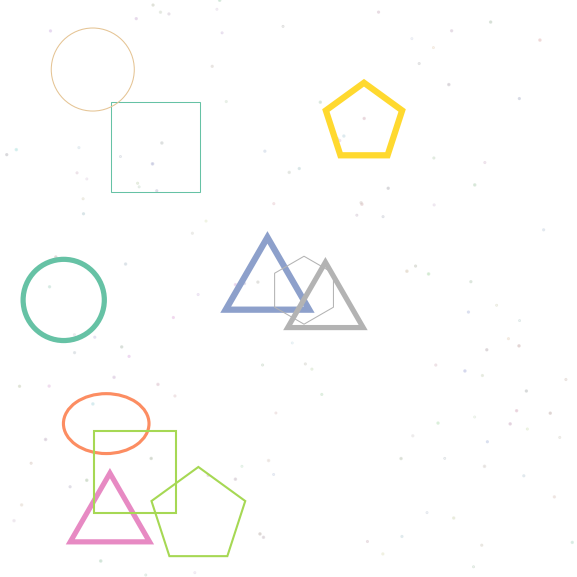[{"shape": "square", "thickness": 0.5, "radius": 0.39, "center": [0.269, 0.744]}, {"shape": "circle", "thickness": 2.5, "radius": 0.35, "center": [0.11, 0.48]}, {"shape": "oval", "thickness": 1.5, "radius": 0.37, "center": [0.184, 0.266]}, {"shape": "triangle", "thickness": 3, "radius": 0.42, "center": [0.463, 0.505]}, {"shape": "triangle", "thickness": 2.5, "radius": 0.4, "center": [0.19, 0.101]}, {"shape": "pentagon", "thickness": 1, "radius": 0.43, "center": [0.343, 0.105]}, {"shape": "square", "thickness": 1, "radius": 0.35, "center": [0.234, 0.182]}, {"shape": "pentagon", "thickness": 3, "radius": 0.35, "center": [0.63, 0.786]}, {"shape": "circle", "thickness": 0.5, "radius": 0.36, "center": [0.161, 0.879]}, {"shape": "triangle", "thickness": 2.5, "radius": 0.38, "center": [0.563, 0.47]}, {"shape": "hexagon", "thickness": 0.5, "radius": 0.29, "center": [0.526, 0.497]}]